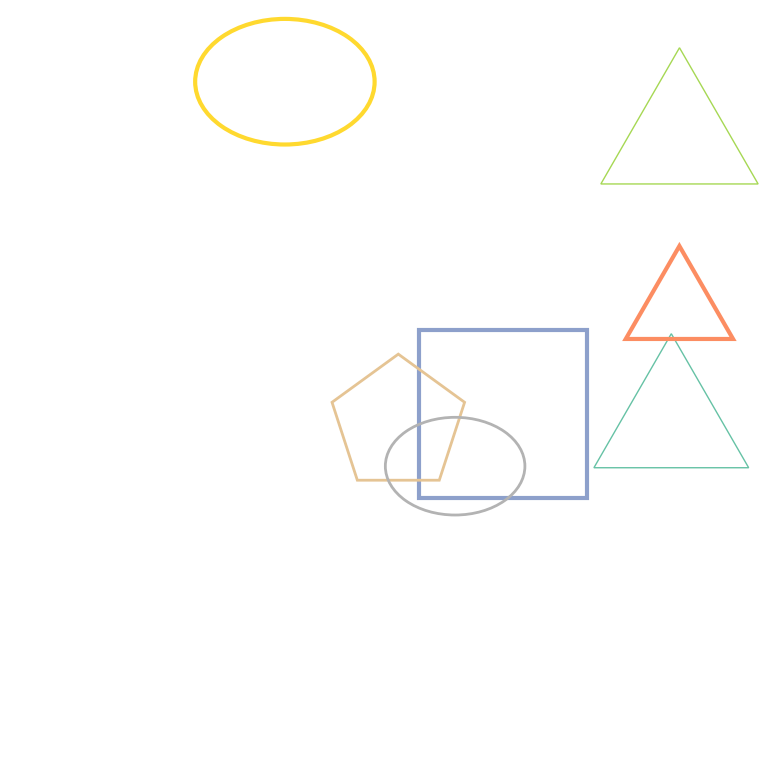[{"shape": "triangle", "thickness": 0.5, "radius": 0.58, "center": [0.872, 0.451]}, {"shape": "triangle", "thickness": 1.5, "radius": 0.4, "center": [0.882, 0.6]}, {"shape": "square", "thickness": 1.5, "radius": 0.55, "center": [0.653, 0.462]}, {"shape": "triangle", "thickness": 0.5, "radius": 0.59, "center": [0.882, 0.82]}, {"shape": "oval", "thickness": 1.5, "radius": 0.58, "center": [0.37, 0.894]}, {"shape": "pentagon", "thickness": 1, "radius": 0.45, "center": [0.517, 0.45]}, {"shape": "oval", "thickness": 1, "radius": 0.45, "center": [0.591, 0.395]}]